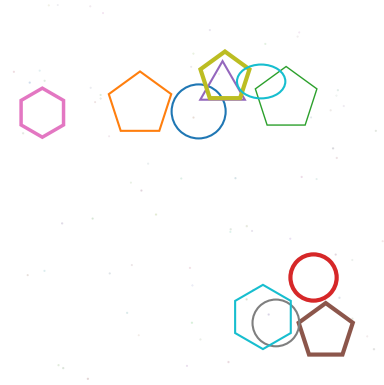[{"shape": "circle", "thickness": 1.5, "radius": 0.35, "center": [0.516, 0.711]}, {"shape": "pentagon", "thickness": 1.5, "radius": 0.43, "center": [0.364, 0.729]}, {"shape": "pentagon", "thickness": 1, "radius": 0.42, "center": [0.743, 0.743]}, {"shape": "circle", "thickness": 3, "radius": 0.3, "center": [0.814, 0.279]}, {"shape": "triangle", "thickness": 1.5, "radius": 0.33, "center": [0.578, 0.774]}, {"shape": "pentagon", "thickness": 3, "radius": 0.37, "center": [0.846, 0.139]}, {"shape": "hexagon", "thickness": 2.5, "radius": 0.32, "center": [0.11, 0.707]}, {"shape": "circle", "thickness": 1.5, "radius": 0.3, "center": [0.717, 0.161]}, {"shape": "pentagon", "thickness": 3, "radius": 0.33, "center": [0.584, 0.799]}, {"shape": "hexagon", "thickness": 1.5, "radius": 0.42, "center": [0.683, 0.177]}, {"shape": "oval", "thickness": 1.5, "radius": 0.31, "center": [0.678, 0.788]}]